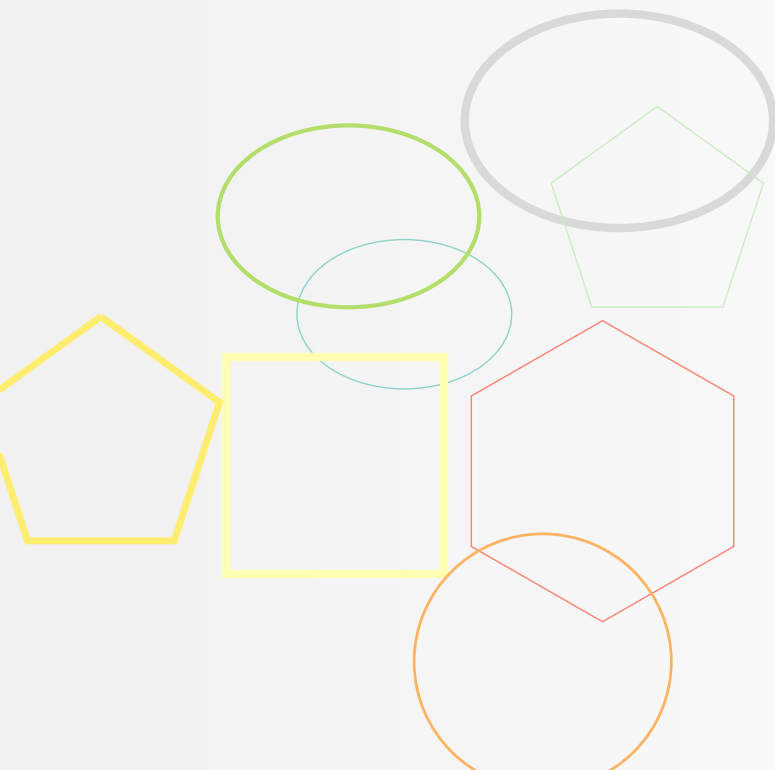[{"shape": "oval", "thickness": 0.5, "radius": 0.69, "center": [0.522, 0.592]}, {"shape": "square", "thickness": 3, "radius": 0.71, "center": [0.432, 0.395]}, {"shape": "hexagon", "thickness": 0.5, "radius": 0.98, "center": [0.777, 0.388]}, {"shape": "circle", "thickness": 1, "radius": 0.83, "center": [0.7, 0.141]}, {"shape": "oval", "thickness": 1.5, "radius": 0.84, "center": [0.45, 0.719]}, {"shape": "oval", "thickness": 3, "radius": 0.99, "center": [0.799, 0.843]}, {"shape": "pentagon", "thickness": 0.5, "radius": 0.72, "center": [0.848, 0.718]}, {"shape": "pentagon", "thickness": 2.5, "radius": 0.8, "center": [0.13, 0.428]}]